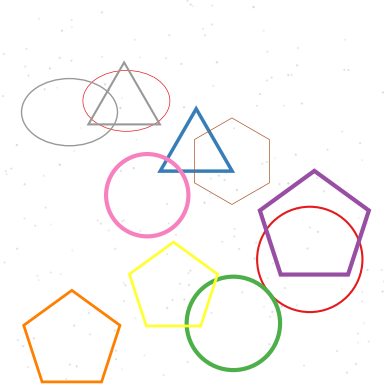[{"shape": "circle", "thickness": 1.5, "radius": 0.68, "center": [0.805, 0.326]}, {"shape": "oval", "thickness": 0.5, "radius": 0.56, "center": [0.328, 0.738]}, {"shape": "triangle", "thickness": 2.5, "radius": 0.54, "center": [0.51, 0.609]}, {"shape": "circle", "thickness": 3, "radius": 0.61, "center": [0.606, 0.16]}, {"shape": "pentagon", "thickness": 3, "radius": 0.74, "center": [0.817, 0.407]}, {"shape": "pentagon", "thickness": 2, "radius": 0.66, "center": [0.187, 0.114]}, {"shape": "pentagon", "thickness": 2, "radius": 0.6, "center": [0.451, 0.251]}, {"shape": "hexagon", "thickness": 0.5, "radius": 0.56, "center": [0.602, 0.581]}, {"shape": "circle", "thickness": 3, "radius": 0.53, "center": [0.382, 0.493]}, {"shape": "triangle", "thickness": 1.5, "radius": 0.54, "center": [0.322, 0.731]}, {"shape": "oval", "thickness": 1, "radius": 0.62, "center": [0.181, 0.709]}]